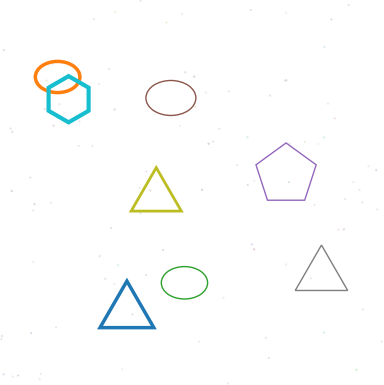[{"shape": "triangle", "thickness": 2.5, "radius": 0.4, "center": [0.33, 0.189]}, {"shape": "oval", "thickness": 2.5, "radius": 0.29, "center": [0.15, 0.8]}, {"shape": "oval", "thickness": 1, "radius": 0.3, "center": [0.479, 0.265]}, {"shape": "pentagon", "thickness": 1, "radius": 0.41, "center": [0.743, 0.546]}, {"shape": "oval", "thickness": 1, "radius": 0.32, "center": [0.444, 0.746]}, {"shape": "triangle", "thickness": 1, "radius": 0.39, "center": [0.835, 0.285]}, {"shape": "triangle", "thickness": 2, "radius": 0.38, "center": [0.406, 0.489]}, {"shape": "hexagon", "thickness": 3, "radius": 0.3, "center": [0.178, 0.742]}]